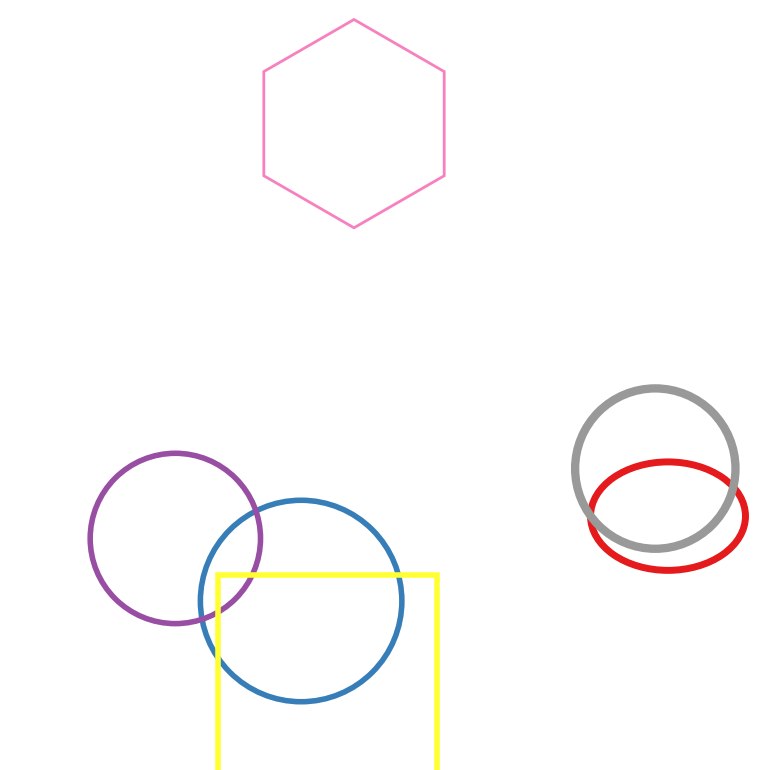[{"shape": "oval", "thickness": 2.5, "radius": 0.5, "center": [0.868, 0.33]}, {"shape": "circle", "thickness": 2, "radius": 0.65, "center": [0.391, 0.219]}, {"shape": "circle", "thickness": 2, "radius": 0.55, "center": [0.228, 0.301]}, {"shape": "square", "thickness": 2, "radius": 0.71, "center": [0.425, 0.111]}, {"shape": "hexagon", "thickness": 1, "radius": 0.68, "center": [0.46, 0.839]}, {"shape": "circle", "thickness": 3, "radius": 0.52, "center": [0.851, 0.391]}]